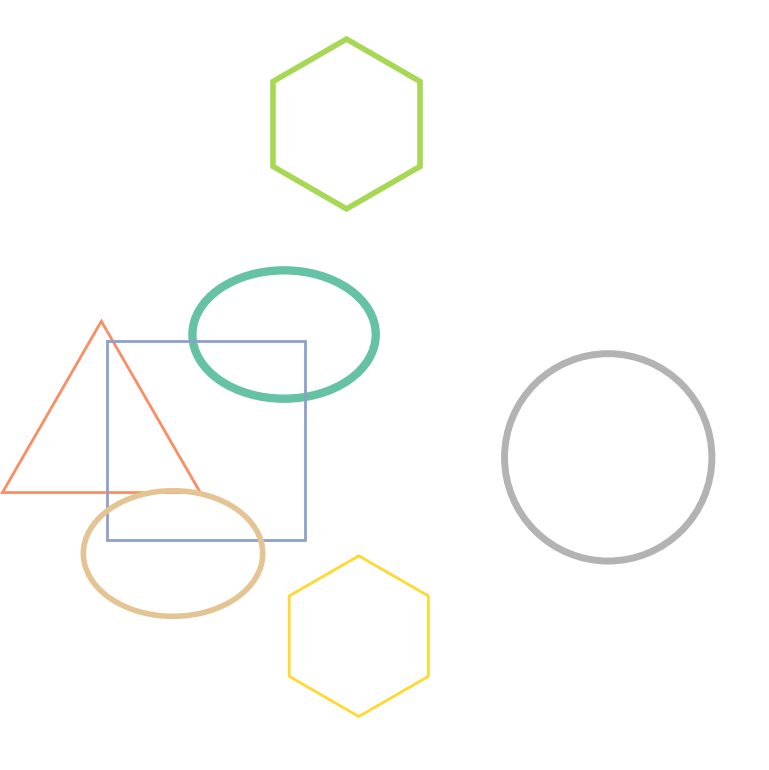[{"shape": "oval", "thickness": 3, "radius": 0.6, "center": [0.369, 0.566]}, {"shape": "triangle", "thickness": 1, "radius": 0.74, "center": [0.132, 0.434]}, {"shape": "square", "thickness": 1, "radius": 0.64, "center": [0.268, 0.428]}, {"shape": "hexagon", "thickness": 2, "radius": 0.55, "center": [0.45, 0.839]}, {"shape": "hexagon", "thickness": 1, "radius": 0.52, "center": [0.466, 0.174]}, {"shape": "oval", "thickness": 2, "radius": 0.58, "center": [0.225, 0.281]}, {"shape": "circle", "thickness": 2.5, "radius": 0.67, "center": [0.79, 0.406]}]